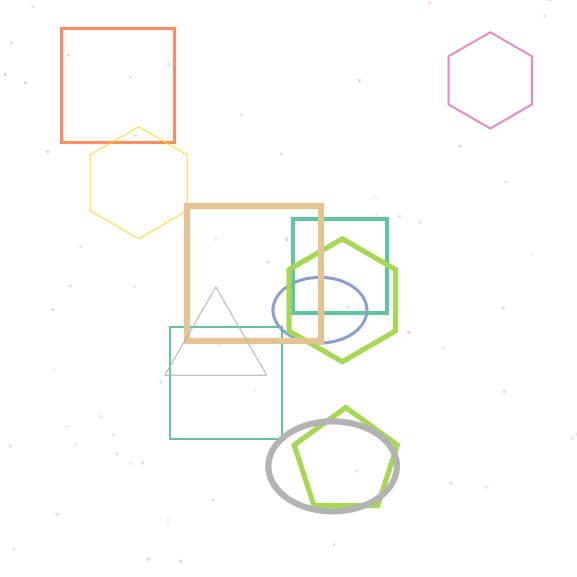[{"shape": "square", "thickness": 2, "radius": 0.41, "center": [0.588, 0.538]}, {"shape": "square", "thickness": 1, "radius": 0.49, "center": [0.391, 0.335]}, {"shape": "square", "thickness": 1.5, "radius": 0.49, "center": [0.203, 0.852]}, {"shape": "oval", "thickness": 1.5, "radius": 0.41, "center": [0.554, 0.462]}, {"shape": "hexagon", "thickness": 1, "radius": 0.42, "center": [0.849, 0.86]}, {"shape": "pentagon", "thickness": 2.5, "radius": 0.47, "center": [0.599, 0.2]}, {"shape": "hexagon", "thickness": 2.5, "radius": 0.53, "center": [0.593, 0.479]}, {"shape": "hexagon", "thickness": 0.5, "radius": 0.48, "center": [0.24, 0.683]}, {"shape": "square", "thickness": 3, "radius": 0.58, "center": [0.44, 0.525]}, {"shape": "oval", "thickness": 3, "radius": 0.56, "center": [0.576, 0.192]}, {"shape": "triangle", "thickness": 0.5, "radius": 0.51, "center": [0.374, 0.4]}]